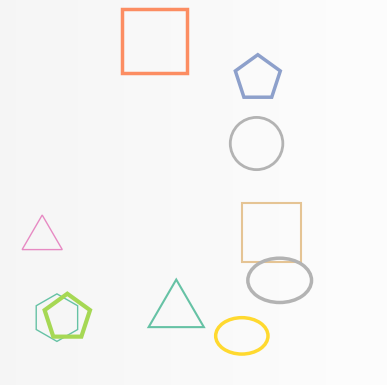[{"shape": "triangle", "thickness": 1.5, "radius": 0.41, "center": [0.455, 0.191]}, {"shape": "hexagon", "thickness": 1, "radius": 0.31, "center": [0.147, 0.175]}, {"shape": "square", "thickness": 2.5, "radius": 0.42, "center": [0.399, 0.895]}, {"shape": "pentagon", "thickness": 2.5, "radius": 0.31, "center": [0.665, 0.797]}, {"shape": "triangle", "thickness": 1, "radius": 0.3, "center": [0.109, 0.382]}, {"shape": "pentagon", "thickness": 3, "radius": 0.31, "center": [0.174, 0.175]}, {"shape": "oval", "thickness": 2.5, "radius": 0.34, "center": [0.624, 0.128]}, {"shape": "square", "thickness": 1.5, "radius": 0.38, "center": [0.7, 0.396]}, {"shape": "circle", "thickness": 2, "radius": 0.34, "center": [0.662, 0.627]}, {"shape": "oval", "thickness": 2.5, "radius": 0.41, "center": [0.722, 0.272]}]